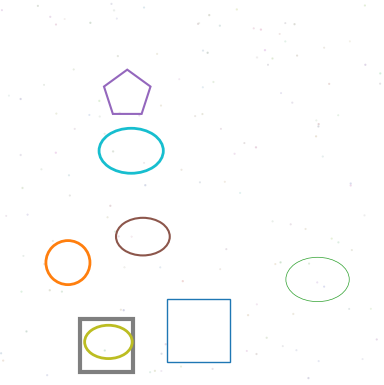[{"shape": "square", "thickness": 1, "radius": 0.41, "center": [0.514, 0.141]}, {"shape": "circle", "thickness": 2, "radius": 0.29, "center": [0.176, 0.318]}, {"shape": "oval", "thickness": 0.5, "radius": 0.41, "center": [0.825, 0.274]}, {"shape": "pentagon", "thickness": 1.5, "radius": 0.32, "center": [0.33, 0.756]}, {"shape": "oval", "thickness": 1.5, "radius": 0.35, "center": [0.371, 0.385]}, {"shape": "square", "thickness": 3, "radius": 0.35, "center": [0.276, 0.102]}, {"shape": "oval", "thickness": 2, "radius": 0.31, "center": [0.282, 0.112]}, {"shape": "oval", "thickness": 2, "radius": 0.42, "center": [0.341, 0.608]}]